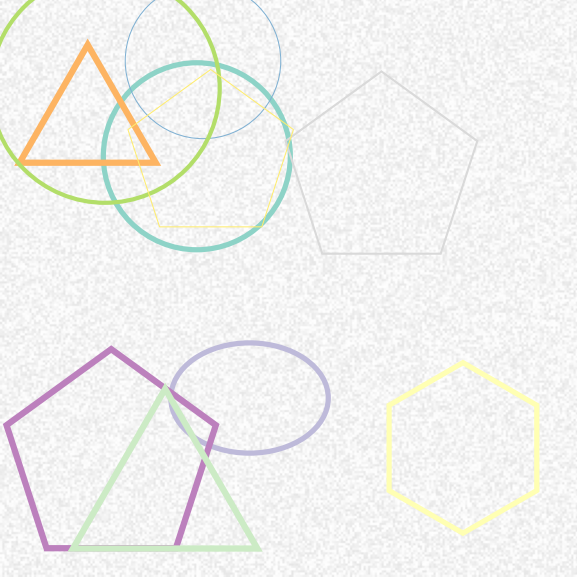[{"shape": "circle", "thickness": 2.5, "radius": 0.81, "center": [0.341, 0.729]}, {"shape": "hexagon", "thickness": 2.5, "radius": 0.74, "center": [0.802, 0.224]}, {"shape": "oval", "thickness": 2.5, "radius": 0.68, "center": [0.432, 0.31]}, {"shape": "circle", "thickness": 0.5, "radius": 0.67, "center": [0.352, 0.894]}, {"shape": "triangle", "thickness": 3, "radius": 0.68, "center": [0.152, 0.785]}, {"shape": "circle", "thickness": 2, "radius": 0.99, "center": [0.182, 0.847]}, {"shape": "pentagon", "thickness": 1, "radius": 0.87, "center": [0.661, 0.701]}, {"shape": "pentagon", "thickness": 3, "radius": 0.95, "center": [0.193, 0.204]}, {"shape": "triangle", "thickness": 3, "radius": 0.92, "center": [0.286, 0.141]}, {"shape": "pentagon", "thickness": 0.5, "radius": 0.75, "center": [0.365, 0.728]}]